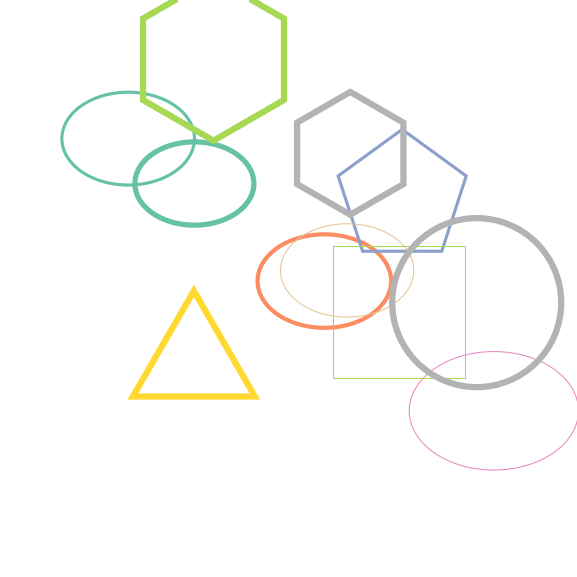[{"shape": "oval", "thickness": 2.5, "radius": 0.52, "center": [0.337, 0.681]}, {"shape": "oval", "thickness": 1.5, "radius": 0.57, "center": [0.222, 0.759]}, {"shape": "oval", "thickness": 2, "radius": 0.58, "center": [0.562, 0.512]}, {"shape": "pentagon", "thickness": 1.5, "radius": 0.58, "center": [0.696, 0.658]}, {"shape": "oval", "thickness": 0.5, "radius": 0.73, "center": [0.855, 0.288]}, {"shape": "hexagon", "thickness": 3, "radius": 0.7, "center": [0.37, 0.896]}, {"shape": "square", "thickness": 0.5, "radius": 0.57, "center": [0.691, 0.459]}, {"shape": "triangle", "thickness": 3, "radius": 0.61, "center": [0.336, 0.374]}, {"shape": "oval", "thickness": 0.5, "radius": 0.58, "center": [0.601, 0.531]}, {"shape": "hexagon", "thickness": 3, "radius": 0.53, "center": [0.607, 0.734]}, {"shape": "circle", "thickness": 3, "radius": 0.73, "center": [0.825, 0.475]}]